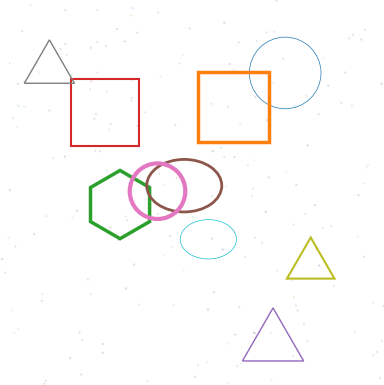[{"shape": "circle", "thickness": 0.5, "radius": 0.47, "center": [0.741, 0.811]}, {"shape": "square", "thickness": 2.5, "radius": 0.46, "center": [0.606, 0.722]}, {"shape": "hexagon", "thickness": 2.5, "radius": 0.44, "center": [0.312, 0.469]}, {"shape": "square", "thickness": 1.5, "radius": 0.44, "center": [0.273, 0.707]}, {"shape": "triangle", "thickness": 1, "radius": 0.46, "center": [0.709, 0.108]}, {"shape": "oval", "thickness": 2, "radius": 0.49, "center": [0.479, 0.518]}, {"shape": "circle", "thickness": 3, "radius": 0.36, "center": [0.409, 0.503]}, {"shape": "triangle", "thickness": 1, "radius": 0.38, "center": [0.128, 0.821]}, {"shape": "triangle", "thickness": 1.5, "radius": 0.36, "center": [0.807, 0.312]}, {"shape": "oval", "thickness": 0.5, "radius": 0.36, "center": [0.541, 0.378]}]